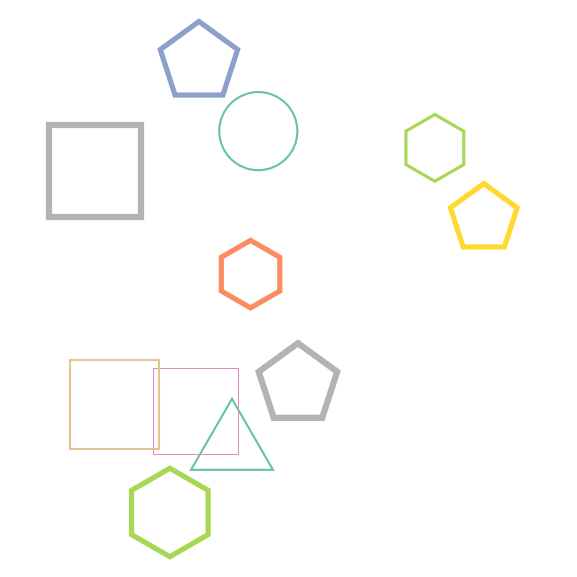[{"shape": "circle", "thickness": 1, "radius": 0.34, "center": [0.447, 0.772]}, {"shape": "triangle", "thickness": 1, "radius": 0.41, "center": [0.402, 0.227]}, {"shape": "hexagon", "thickness": 2.5, "radius": 0.29, "center": [0.434, 0.524]}, {"shape": "pentagon", "thickness": 2.5, "radius": 0.35, "center": [0.345, 0.892]}, {"shape": "square", "thickness": 0.5, "radius": 0.37, "center": [0.339, 0.287]}, {"shape": "hexagon", "thickness": 1.5, "radius": 0.29, "center": [0.753, 0.743]}, {"shape": "hexagon", "thickness": 2.5, "radius": 0.38, "center": [0.294, 0.112]}, {"shape": "pentagon", "thickness": 2.5, "radius": 0.3, "center": [0.838, 0.621]}, {"shape": "square", "thickness": 1, "radius": 0.39, "center": [0.199, 0.299]}, {"shape": "square", "thickness": 3, "radius": 0.4, "center": [0.164, 0.703]}, {"shape": "pentagon", "thickness": 3, "radius": 0.36, "center": [0.516, 0.333]}]